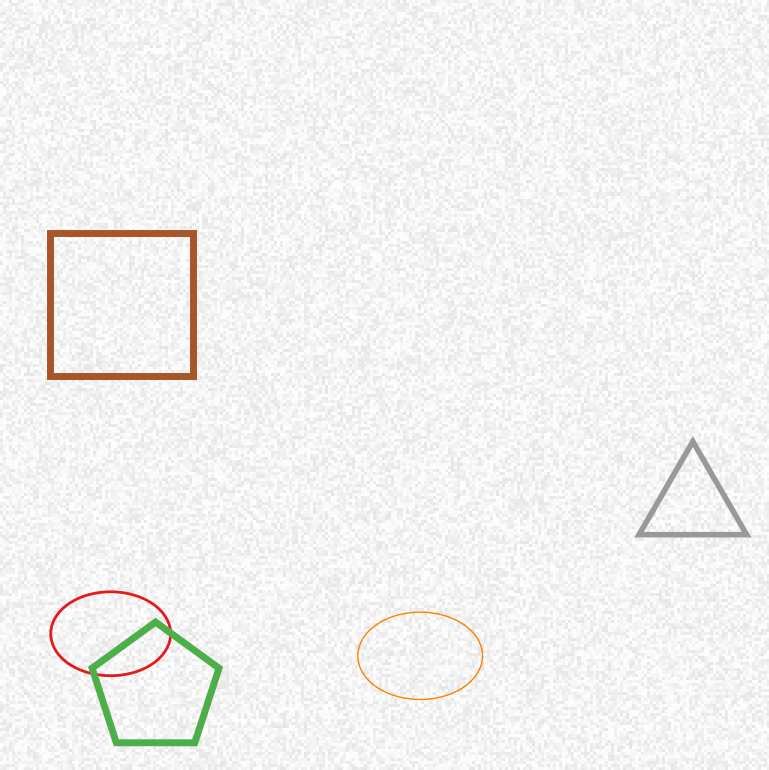[{"shape": "oval", "thickness": 1, "radius": 0.39, "center": [0.144, 0.177]}, {"shape": "pentagon", "thickness": 2.5, "radius": 0.43, "center": [0.202, 0.105]}, {"shape": "oval", "thickness": 0.5, "radius": 0.41, "center": [0.546, 0.148]}, {"shape": "square", "thickness": 2.5, "radius": 0.46, "center": [0.158, 0.605]}, {"shape": "triangle", "thickness": 2, "radius": 0.4, "center": [0.9, 0.346]}]